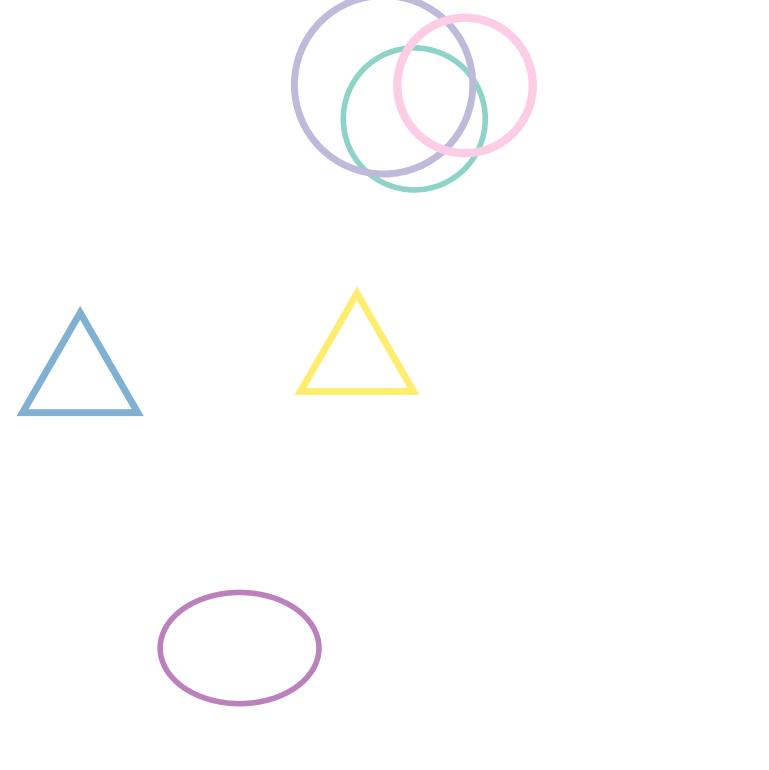[{"shape": "circle", "thickness": 2, "radius": 0.46, "center": [0.538, 0.846]}, {"shape": "circle", "thickness": 2.5, "radius": 0.58, "center": [0.498, 0.89]}, {"shape": "triangle", "thickness": 2.5, "radius": 0.43, "center": [0.104, 0.507]}, {"shape": "circle", "thickness": 3, "radius": 0.44, "center": [0.604, 0.889]}, {"shape": "oval", "thickness": 2, "radius": 0.52, "center": [0.311, 0.158]}, {"shape": "triangle", "thickness": 2.5, "radius": 0.42, "center": [0.464, 0.534]}]